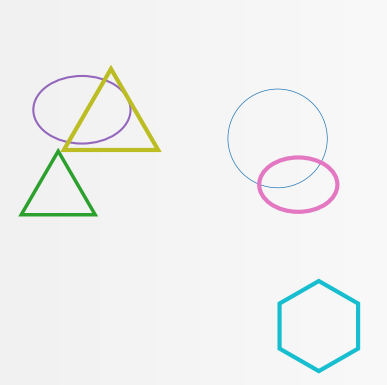[{"shape": "circle", "thickness": 0.5, "radius": 0.64, "center": [0.716, 0.64]}, {"shape": "triangle", "thickness": 2.5, "radius": 0.55, "center": [0.15, 0.497]}, {"shape": "oval", "thickness": 1.5, "radius": 0.63, "center": [0.211, 0.715]}, {"shape": "oval", "thickness": 3, "radius": 0.5, "center": [0.77, 0.52]}, {"shape": "triangle", "thickness": 3, "radius": 0.7, "center": [0.286, 0.681]}, {"shape": "hexagon", "thickness": 3, "radius": 0.59, "center": [0.823, 0.153]}]